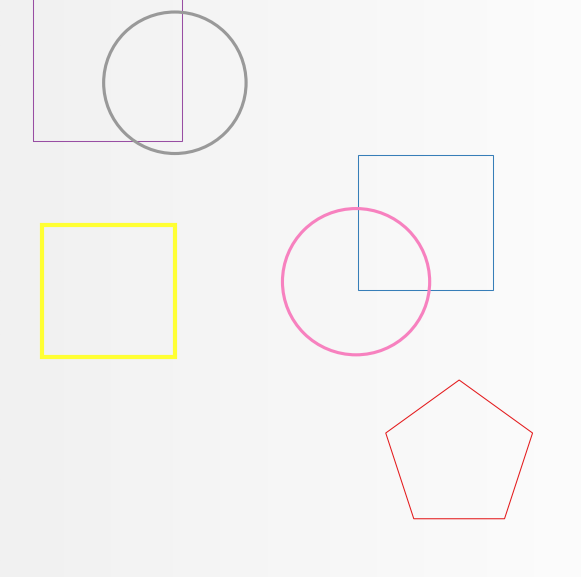[{"shape": "pentagon", "thickness": 0.5, "radius": 0.66, "center": [0.79, 0.208]}, {"shape": "square", "thickness": 0.5, "radius": 0.58, "center": [0.732, 0.614]}, {"shape": "square", "thickness": 0.5, "radius": 0.64, "center": [0.185, 0.882]}, {"shape": "square", "thickness": 2, "radius": 0.57, "center": [0.187, 0.495]}, {"shape": "circle", "thickness": 1.5, "radius": 0.63, "center": [0.613, 0.511]}, {"shape": "circle", "thickness": 1.5, "radius": 0.61, "center": [0.301, 0.856]}]